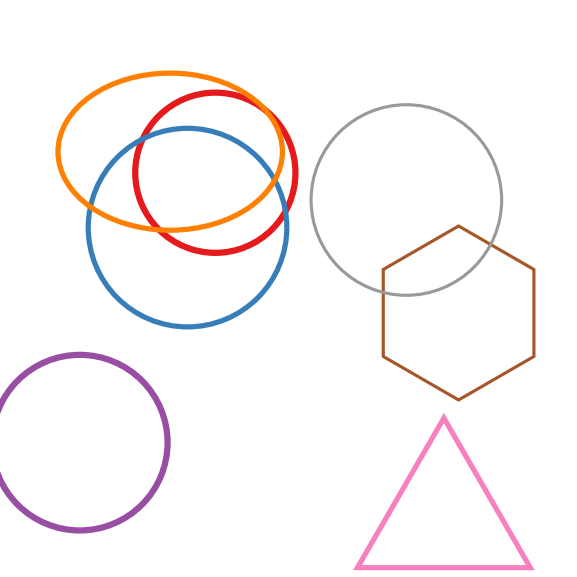[{"shape": "circle", "thickness": 3, "radius": 0.69, "center": [0.373, 0.7]}, {"shape": "circle", "thickness": 2.5, "radius": 0.86, "center": [0.325, 0.605]}, {"shape": "circle", "thickness": 3, "radius": 0.76, "center": [0.138, 0.233]}, {"shape": "oval", "thickness": 2.5, "radius": 0.97, "center": [0.295, 0.737]}, {"shape": "hexagon", "thickness": 1.5, "radius": 0.75, "center": [0.794, 0.457]}, {"shape": "triangle", "thickness": 2.5, "radius": 0.86, "center": [0.769, 0.103]}, {"shape": "circle", "thickness": 1.5, "radius": 0.83, "center": [0.704, 0.653]}]